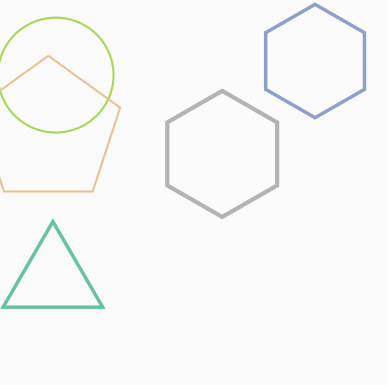[{"shape": "triangle", "thickness": 2.5, "radius": 0.74, "center": [0.136, 0.276]}, {"shape": "hexagon", "thickness": 2.5, "radius": 0.74, "center": [0.813, 0.841]}, {"shape": "circle", "thickness": 1.5, "radius": 0.75, "center": [0.144, 0.805]}, {"shape": "pentagon", "thickness": 1.5, "radius": 0.97, "center": [0.125, 0.66]}, {"shape": "hexagon", "thickness": 3, "radius": 0.82, "center": [0.573, 0.6]}]